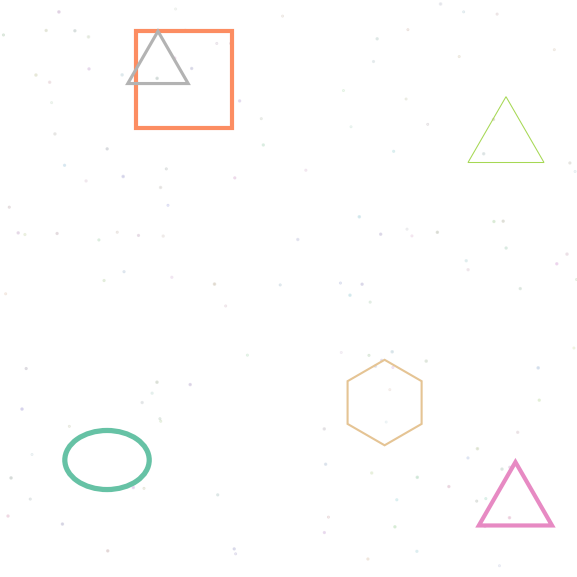[{"shape": "oval", "thickness": 2.5, "radius": 0.37, "center": [0.185, 0.203]}, {"shape": "square", "thickness": 2, "radius": 0.42, "center": [0.319, 0.861]}, {"shape": "triangle", "thickness": 2, "radius": 0.37, "center": [0.893, 0.126]}, {"shape": "triangle", "thickness": 0.5, "radius": 0.38, "center": [0.876, 0.756]}, {"shape": "hexagon", "thickness": 1, "radius": 0.37, "center": [0.666, 0.302]}, {"shape": "triangle", "thickness": 1.5, "radius": 0.3, "center": [0.274, 0.885]}]